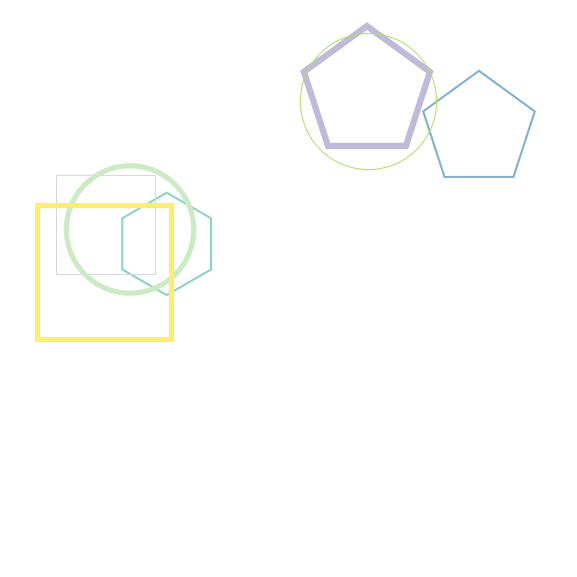[{"shape": "hexagon", "thickness": 1, "radius": 0.44, "center": [0.289, 0.577]}, {"shape": "pentagon", "thickness": 3, "radius": 0.57, "center": [0.635, 0.839]}, {"shape": "pentagon", "thickness": 1, "radius": 0.51, "center": [0.829, 0.775]}, {"shape": "circle", "thickness": 0.5, "radius": 0.59, "center": [0.638, 0.823]}, {"shape": "square", "thickness": 0.5, "radius": 0.43, "center": [0.182, 0.61]}, {"shape": "circle", "thickness": 2.5, "radius": 0.55, "center": [0.225, 0.602]}, {"shape": "square", "thickness": 2.5, "radius": 0.58, "center": [0.18, 0.528]}]